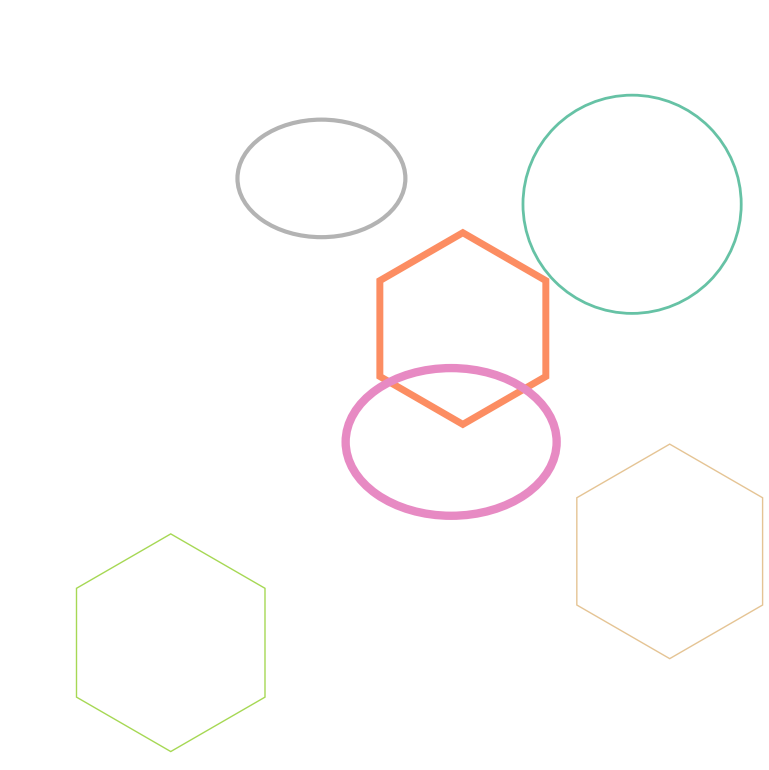[{"shape": "circle", "thickness": 1, "radius": 0.71, "center": [0.821, 0.735]}, {"shape": "hexagon", "thickness": 2.5, "radius": 0.62, "center": [0.601, 0.573]}, {"shape": "oval", "thickness": 3, "radius": 0.69, "center": [0.586, 0.426]}, {"shape": "hexagon", "thickness": 0.5, "radius": 0.71, "center": [0.222, 0.165]}, {"shape": "hexagon", "thickness": 0.5, "radius": 0.7, "center": [0.87, 0.284]}, {"shape": "oval", "thickness": 1.5, "radius": 0.55, "center": [0.417, 0.768]}]